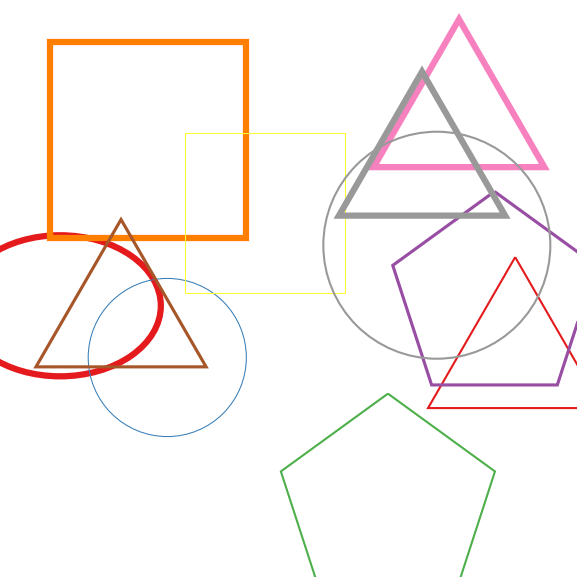[{"shape": "oval", "thickness": 3, "radius": 0.87, "center": [0.104, 0.47]}, {"shape": "triangle", "thickness": 1, "radius": 0.87, "center": [0.892, 0.38]}, {"shape": "circle", "thickness": 0.5, "radius": 0.68, "center": [0.29, 0.38]}, {"shape": "pentagon", "thickness": 1, "radius": 0.97, "center": [0.672, 0.123]}, {"shape": "pentagon", "thickness": 1.5, "radius": 0.93, "center": [0.856, 0.482]}, {"shape": "square", "thickness": 3, "radius": 0.85, "center": [0.256, 0.757]}, {"shape": "square", "thickness": 0.5, "radius": 0.69, "center": [0.459, 0.63]}, {"shape": "triangle", "thickness": 1.5, "radius": 0.85, "center": [0.21, 0.449]}, {"shape": "triangle", "thickness": 3, "radius": 0.85, "center": [0.795, 0.795]}, {"shape": "triangle", "thickness": 3, "radius": 0.83, "center": [0.731, 0.709]}, {"shape": "circle", "thickness": 1, "radius": 0.98, "center": [0.756, 0.575]}]